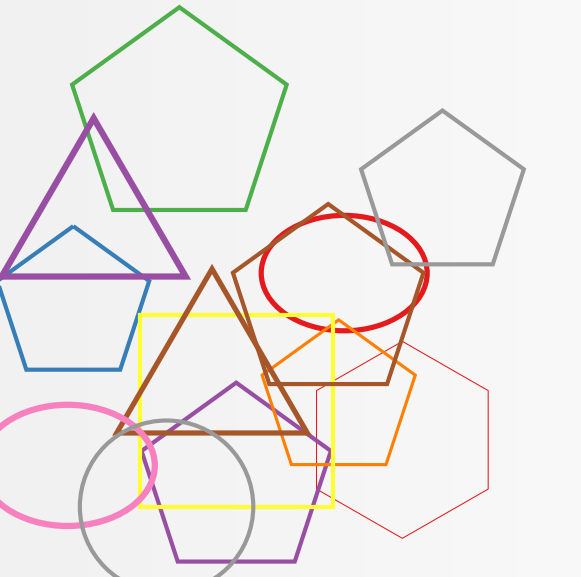[{"shape": "hexagon", "thickness": 0.5, "radius": 0.85, "center": [0.692, 0.238]}, {"shape": "oval", "thickness": 2.5, "radius": 0.71, "center": [0.592, 0.526]}, {"shape": "pentagon", "thickness": 2, "radius": 0.69, "center": [0.126, 0.47]}, {"shape": "pentagon", "thickness": 2, "radius": 0.97, "center": [0.309, 0.793]}, {"shape": "pentagon", "thickness": 2, "radius": 0.86, "center": [0.406, 0.165]}, {"shape": "triangle", "thickness": 3, "radius": 0.91, "center": [0.161, 0.612]}, {"shape": "pentagon", "thickness": 1.5, "radius": 0.69, "center": [0.583, 0.307]}, {"shape": "square", "thickness": 2, "radius": 0.83, "center": [0.407, 0.287]}, {"shape": "triangle", "thickness": 2.5, "radius": 0.95, "center": [0.365, 0.344]}, {"shape": "pentagon", "thickness": 2, "radius": 0.86, "center": [0.565, 0.474]}, {"shape": "oval", "thickness": 3, "radius": 0.75, "center": [0.116, 0.193]}, {"shape": "pentagon", "thickness": 2, "radius": 0.74, "center": [0.761, 0.661]}, {"shape": "circle", "thickness": 2, "radius": 0.75, "center": [0.287, 0.122]}]